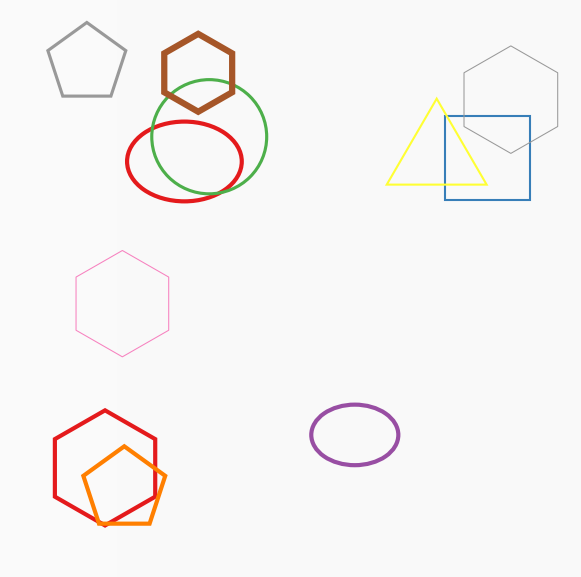[{"shape": "hexagon", "thickness": 2, "radius": 0.5, "center": [0.181, 0.189]}, {"shape": "oval", "thickness": 2, "radius": 0.49, "center": [0.317, 0.72]}, {"shape": "square", "thickness": 1, "radius": 0.37, "center": [0.839, 0.725]}, {"shape": "circle", "thickness": 1.5, "radius": 0.49, "center": [0.36, 0.762]}, {"shape": "oval", "thickness": 2, "radius": 0.37, "center": [0.61, 0.246]}, {"shape": "pentagon", "thickness": 2, "radius": 0.37, "center": [0.214, 0.152]}, {"shape": "triangle", "thickness": 1, "radius": 0.5, "center": [0.751, 0.729]}, {"shape": "hexagon", "thickness": 3, "radius": 0.34, "center": [0.341, 0.873]}, {"shape": "hexagon", "thickness": 0.5, "radius": 0.46, "center": [0.211, 0.473]}, {"shape": "pentagon", "thickness": 1.5, "radius": 0.35, "center": [0.149, 0.89]}, {"shape": "hexagon", "thickness": 0.5, "radius": 0.47, "center": [0.879, 0.827]}]